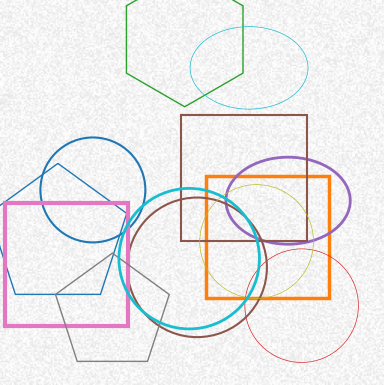[{"shape": "circle", "thickness": 1.5, "radius": 0.68, "center": [0.241, 0.507]}, {"shape": "pentagon", "thickness": 1, "radius": 0.94, "center": [0.15, 0.387]}, {"shape": "square", "thickness": 2.5, "radius": 0.8, "center": [0.695, 0.385]}, {"shape": "hexagon", "thickness": 1, "radius": 0.87, "center": [0.48, 0.897]}, {"shape": "circle", "thickness": 0.5, "radius": 0.74, "center": [0.783, 0.206]}, {"shape": "oval", "thickness": 2, "radius": 0.81, "center": [0.748, 0.479]}, {"shape": "square", "thickness": 1.5, "radius": 0.82, "center": [0.634, 0.538]}, {"shape": "circle", "thickness": 1.5, "radius": 0.91, "center": [0.512, 0.306]}, {"shape": "square", "thickness": 3, "radius": 0.8, "center": [0.173, 0.313]}, {"shape": "pentagon", "thickness": 1, "radius": 0.78, "center": [0.292, 0.187]}, {"shape": "circle", "thickness": 0.5, "radius": 0.74, "center": [0.667, 0.373]}, {"shape": "circle", "thickness": 2, "radius": 0.91, "center": [0.491, 0.328]}, {"shape": "oval", "thickness": 0.5, "radius": 0.77, "center": [0.647, 0.824]}]